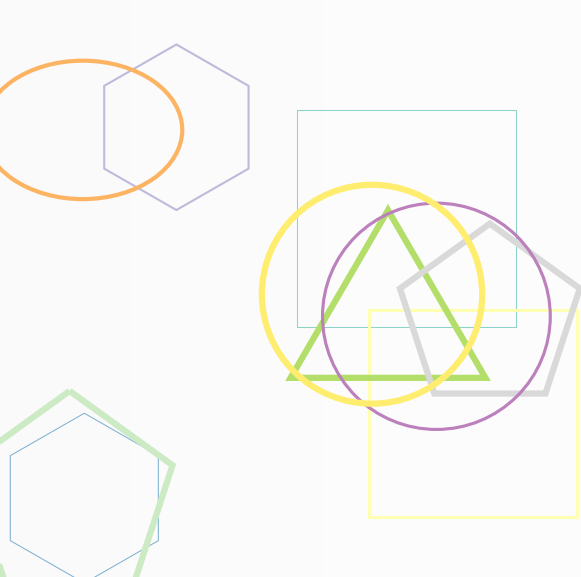[{"shape": "square", "thickness": 0.5, "radius": 0.94, "center": [0.699, 0.621]}, {"shape": "square", "thickness": 1.5, "radius": 0.9, "center": [0.814, 0.283]}, {"shape": "hexagon", "thickness": 1, "radius": 0.72, "center": [0.303, 0.779]}, {"shape": "hexagon", "thickness": 0.5, "radius": 0.74, "center": [0.145, 0.137]}, {"shape": "oval", "thickness": 2, "radius": 0.86, "center": [0.142, 0.774]}, {"shape": "triangle", "thickness": 3, "radius": 0.97, "center": [0.668, 0.442]}, {"shape": "pentagon", "thickness": 3, "radius": 0.81, "center": [0.843, 0.449]}, {"shape": "circle", "thickness": 1.5, "radius": 0.98, "center": [0.751, 0.451]}, {"shape": "pentagon", "thickness": 3, "radius": 0.93, "center": [0.12, 0.136]}, {"shape": "circle", "thickness": 3, "radius": 0.95, "center": [0.64, 0.49]}]